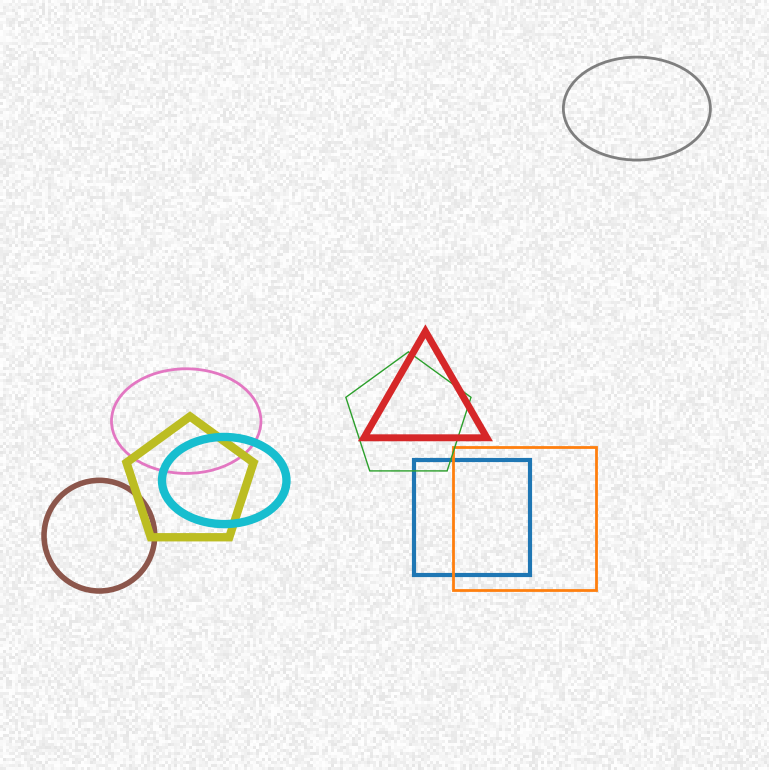[{"shape": "square", "thickness": 1.5, "radius": 0.37, "center": [0.613, 0.328]}, {"shape": "square", "thickness": 1, "radius": 0.46, "center": [0.681, 0.326]}, {"shape": "pentagon", "thickness": 0.5, "radius": 0.43, "center": [0.53, 0.458]}, {"shape": "triangle", "thickness": 2.5, "radius": 0.46, "center": [0.552, 0.478]}, {"shape": "circle", "thickness": 2, "radius": 0.36, "center": [0.129, 0.304]}, {"shape": "oval", "thickness": 1, "radius": 0.49, "center": [0.242, 0.453]}, {"shape": "oval", "thickness": 1, "radius": 0.48, "center": [0.827, 0.859]}, {"shape": "pentagon", "thickness": 3, "radius": 0.43, "center": [0.247, 0.372]}, {"shape": "oval", "thickness": 3, "radius": 0.4, "center": [0.291, 0.376]}]